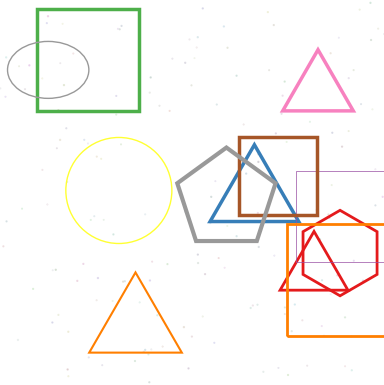[{"shape": "hexagon", "thickness": 2, "radius": 0.56, "center": [0.883, 0.343]}, {"shape": "triangle", "thickness": 2, "radius": 0.51, "center": [0.816, 0.297]}, {"shape": "triangle", "thickness": 2.5, "radius": 0.66, "center": [0.661, 0.491]}, {"shape": "square", "thickness": 2.5, "radius": 0.67, "center": [0.228, 0.844]}, {"shape": "square", "thickness": 0.5, "radius": 0.59, "center": [0.886, 0.439]}, {"shape": "square", "thickness": 2, "radius": 0.73, "center": [0.893, 0.273]}, {"shape": "triangle", "thickness": 1.5, "radius": 0.69, "center": [0.352, 0.154]}, {"shape": "circle", "thickness": 1, "radius": 0.69, "center": [0.309, 0.505]}, {"shape": "square", "thickness": 2.5, "radius": 0.51, "center": [0.721, 0.542]}, {"shape": "triangle", "thickness": 2.5, "radius": 0.53, "center": [0.826, 0.765]}, {"shape": "pentagon", "thickness": 3, "radius": 0.67, "center": [0.588, 0.483]}, {"shape": "oval", "thickness": 1, "radius": 0.53, "center": [0.125, 0.818]}]